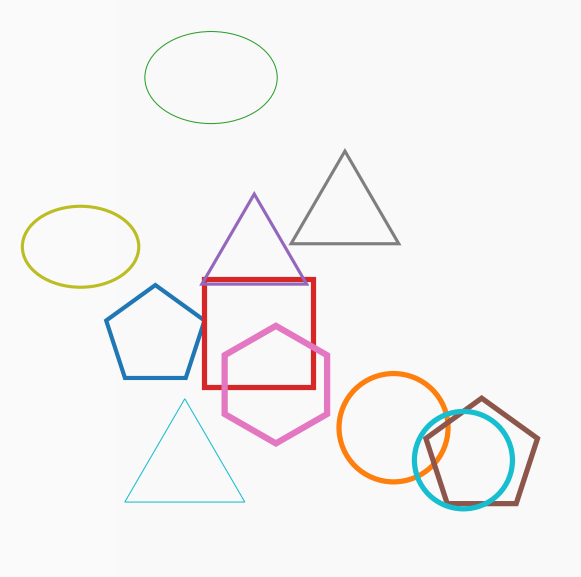[{"shape": "pentagon", "thickness": 2, "radius": 0.44, "center": [0.267, 0.417]}, {"shape": "circle", "thickness": 2.5, "radius": 0.47, "center": [0.677, 0.259]}, {"shape": "oval", "thickness": 0.5, "radius": 0.57, "center": [0.363, 0.865]}, {"shape": "square", "thickness": 2.5, "radius": 0.47, "center": [0.444, 0.422]}, {"shape": "triangle", "thickness": 1.5, "radius": 0.52, "center": [0.437, 0.559]}, {"shape": "pentagon", "thickness": 2.5, "radius": 0.5, "center": [0.829, 0.209]}, {"shape": "hexagon", "thickness": 3, "radius": 0.51, "center": [0.475, 0.333]}, {"shape": "triangle", "thickness": 1.5, "radius": 0.53, "center": [0.593, 0.631]}, {"shape": "oval", "thickness": 1.5, "radius": 0.5, "center": [0.139, 0.572]}, {"shape": "circle", "thickness": 2.5, "radius": 0.42, "center": [0.797, 0.202]}, {"shape": "triangle", "thickness": 0.5, "radius": 0.6, "center": [0.318, 0.189]}]